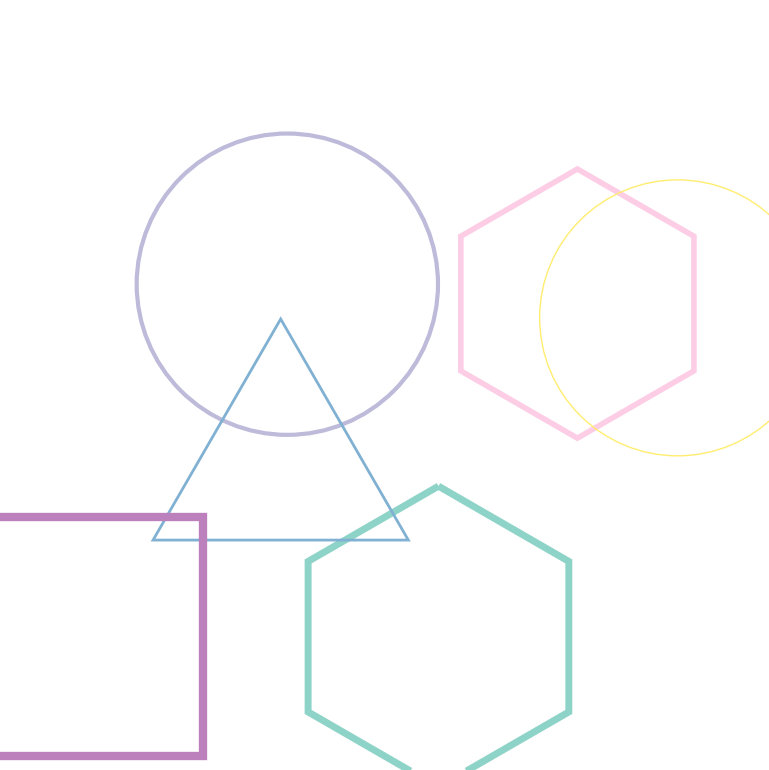[{"shape": "hexagon", "thickness": 2.5, "radius": 0.98, "center": [0.569, 0.173]}, {"shape": "circle", "thickness": 1.5, "radius": 0.98, "center": [0.373, 0.631]}, {"shape": "triangle", "thickness": 1, "radius": 0.96, "center": [0.365, 0.394]}, {"shape": "hexagon", "thickness": 2, "radius": 0.87, "center": [0.75, 0.606]}, {"shape": "square", "thickness": 3, "radius": 0.78, "center": [0.109, 0.173]}, {"shape": "circle", "thickness": 0.5, "radius": 0.9, "center": [0.88, 0.587]}]